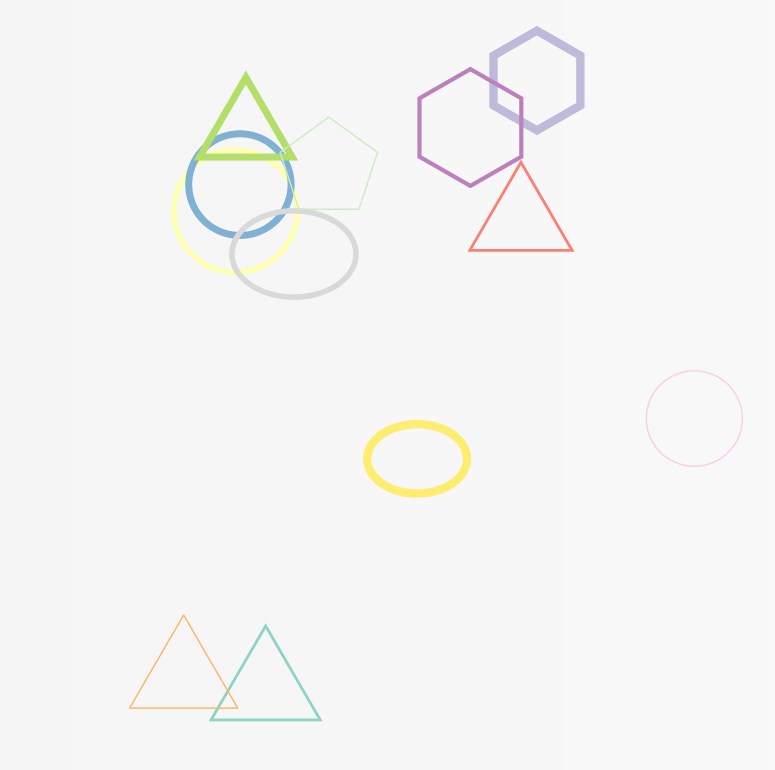[{"shape": "triangle", "thickness": 1, "radius": 0.41, "center": [0.343, 0.106]}, {"shape": "circle", "thickness": 2, "radius": 0.4, "center": [0.304, 0.726]}, {"shape": "hexagon", "thickness": 3, "radius": 0.32, "center": [0.693, 0.895]}, {"shape": "triangle", "thickness": 1, "radius": 0.38, "center": [0.672, 0.713]}, {"shape": "circle", "thickness": 2.5, "radius": 0.33, "center": [0.31, 0.76]}, {"shape": "triangle", "thickness": 0.5, "radius": 0.4, "center": [0.237, 0.121]}, {"shape": "triangle", "thickness": 2.5, "radius": 0.34, "center": [0.317, 0.831]}, {"shape": "circle", "thickness": 0.5, "radius": 0.31, "center": [0.896, 0.456]}, {"shape": "oval", "thickness": 2, "radius": 0.4, "center": [0.379, 0.67]}, {"shape": "hexagon", "thickness": 1.5, "radius": 0.38, "center": [0.607, 0.834]}, {"shape": "pentagon", "thickness": 0.5, "radius": 0.33, "center": [0.424, 0.782]}, {"shape": "oval", "thickness": 3, "radius": 0.32, "center": [0.538, 0.404]}]